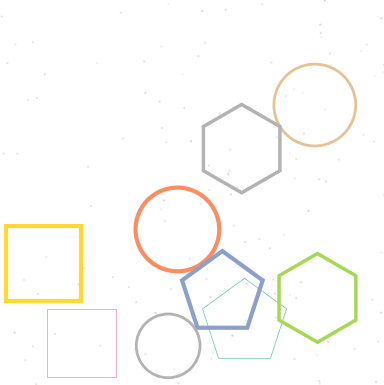[{"shape": "pentagon", "thickness": 0.5, "radius": 0.57, "center": [0.635, 0.162]}, {"shape": "circle", "thickness": 3, "radius": 0.54, "center": [0.461, 0.404]}, {"shape": "pentagon", "thickness": 3, "radius": 0.55, "center": [0.578, 0.238]}, {"shape": "square", "thickness": 0.5, "radius": 0.44, "center": [0.211, 0.109]}, {"shape": "hexagon", "thickness": 2.5, "radius": 0.58, "center": [0.825, 0.226]}, {"shape": "square", "thickness": 3, "radius": 0.49, "center": [0.113, 0.315]}, {"shape": "circle", "thickness": 2, "radius": 0.53, "center": [0.818, 0.727]}, {"shape": "hexagon", "thickness": 2.5, "radius": 0.57, "center": [0.628, 0.614]}, {"shape": "circle", "thickness": 2, "radius": 0.41, "center": [0.437, 0.102]}]